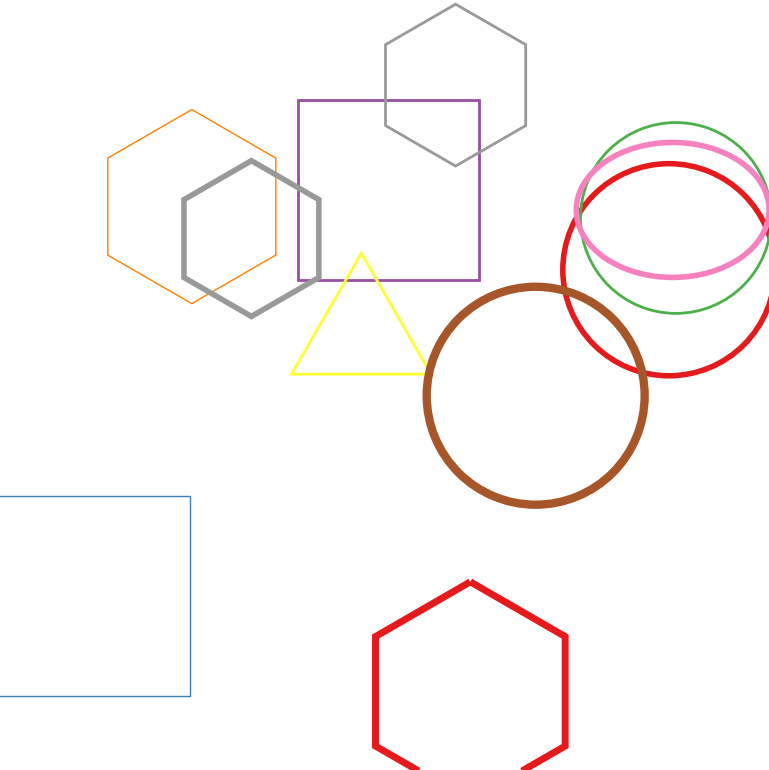[{"shape": "hexagon", "thickness": 2.5, "radius": 0.71, "center": [0.611, 0.102]}, {"shape": "circle", "thickness": 2, "radius": 0.69, "center": [0.869, 0.65]}, {"shape": "square", "thickness": 0.5, "radius": 0.65, "center": [0.117, 0.226]}, {"shape": "circle", "thickness": 1, "radius": 0.62, "center": [0.878, 0.717]}, {"shape": "square", "thickness": 1, "radius": 0.59, "center": [0.504, 0.753]}, {"shape": "hexagon", "thickness": 0.5, "radius": 0.63, "center": [0.249, 0.732]}, {"shape": "triangle", "thickness": 1, "radius": 0.52, "center": [0.469, 0.566]}, {"shape": "circle", "thickness": 3, "radius": 0.71, "center": [0.696, 0.486]}, {"shape": "oval", "thickness": 2, "radius": 0.63, "center": [0.874, 0.727]}, {"shape": "hexagon", "thickness": 2, "radius": 0.51, "center": [0.327, 0.69]}, {"shape": "hexagon", "thickness": 1, "radius": 0.53, "center": [0.592, 0.889]}]